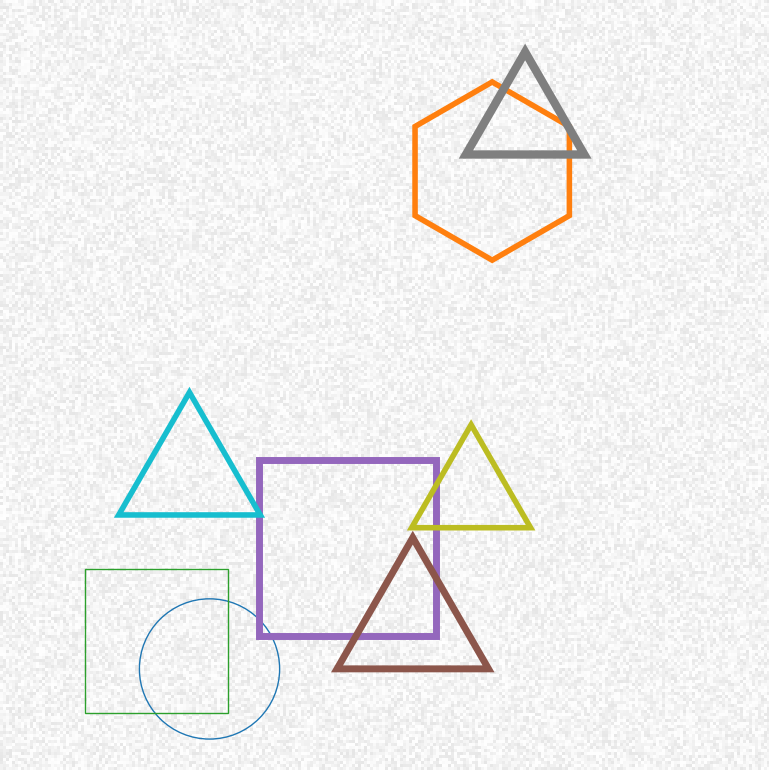[{"shape": "circle", "thickness": 0.5, "radius": 0.46, "center": [0.272, 0.131]}, {"shape": "hexagon", "thickness": 2, "radius": 0.58, "center": [0.639, 0.778]}, {"shape": "square", "thickness": 0.5, "radius": 0.47, "center": [0.204, 0.168]}, {"shape": "square", "thickness": 2.5, "radius": 0.57, "center": [0.452, 0.288]}, {"shape": "triangle", "thickness": 2.5, "radius": 0.57, "center": [0.536, 0.188]}, {"shape": "triangle", "thickness": 3, "radius": 0.44, "center": [0.682, 0.844]}, {"shape": "triangle", "thickness": 2, "radius": 0.45, "center": [0.612, 0.359]}, {"shape": "triangle", "thickness": 2, "radius": 0.53, "center": [0.246, 0.384]}]